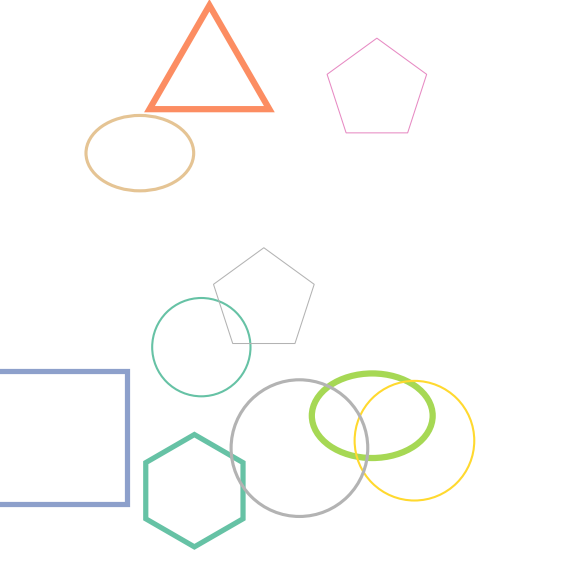[{"shape": "hexagon", "thickness": 2.5, "radius": 0.49, "center": [0.337, 0.149]}, {"shape": "circle", "thickness": 1, "radius": 0.43, "center": [0.349, 0.398]}, {"shape": "triangle", "thickness": 3, "radius": 0.6, "center": [0.363, 0.87]}, {"shape": "square", "thickness": 2.5, "radius": 0.58, "center": [0.105, 0.241]}, {"shape": "pentagon", "thickness": 0.5, "radius": 0.45, "center": [0.653, 0.842]}, {"shape": "oval", "thickness": 3, "radius": 0.52, "center": [0.645, 0.279]}, {"shape": "circle", "thickness": 1, "radius": 0.52, "center": [0.718, 0.236]}, {"shape": "oval", "thickness": 1.5, "radius": 0.47, "center": [0.242, 0.734]}, {"shape": "circle", "thickness": 1.5, "radius": 0.59, "center": [0.518, 0.223]}, {"shape": "pentagon", "thickness": 0.5, "radius": 0.46, "center": [0.457, 0.478]}]